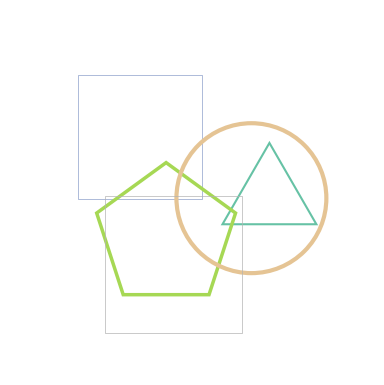[{"shape": "triangle", "thickness": 1.5, "radius": 0.7, "center": [0.7, 0.488]}, {"shape": "square", "thickness": 0.5, "radius": 0.81, "center": [0.364, 0.645]}, {"shape": "pentagon", "thickness": 2.5, "radius": 0.95, "center": [0.431, 0.388]}, {"shape": "circle", "thickness": 3, "radius": 0.97, "center": [0.653, 0.485]}, {"shape": "square", "thickness": 0.5, "radius": 0.89, "center": [0.45, 0.313]}]